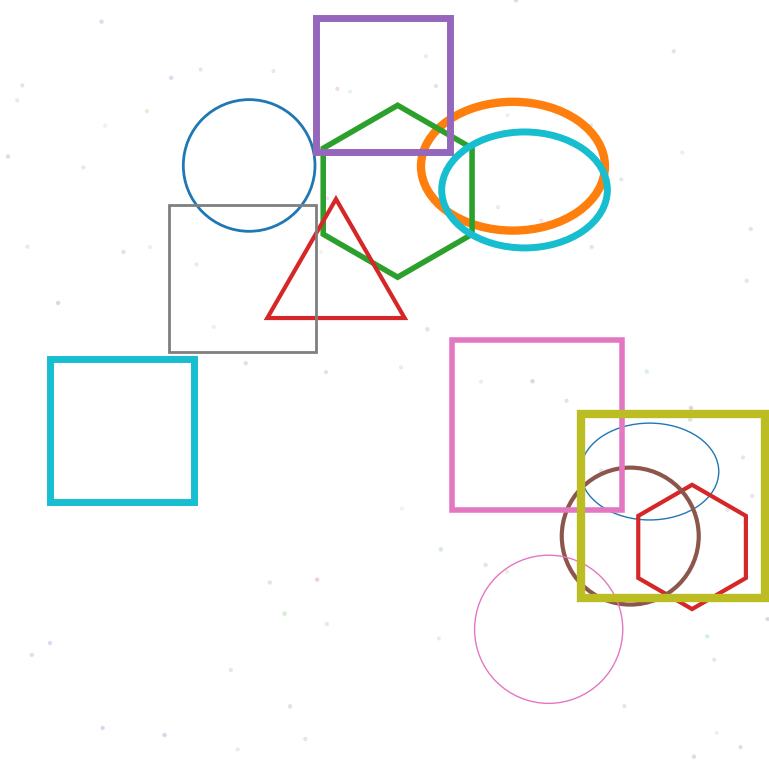[{"shape": "circle", "thickness": 1, "radius": 0.43, "center": [0.324, 0.785]}, {"shape": "oval", "thickness": 0.5, "radius": 0.45, "center": [0.844, 0.388]}, {"shape": "oval", "thickness": 3, "radius": 0.6, "center": [0.666, 0.784]}, {"shape": "hexagon", "thickness": 2, "radius": 0.56, "center": [0.516, 0.752]}, {"shape": "triangle", "thickness": 1.5, "radius": 0.52, "center": [0.436, 0.638]}, {"shape": "hexagon", "thickness": 1.5, "radius": 0.4, "center": [0.899, 0.29]}, {"shape": "square", "thickness": 2.5, "radius": 0.43, "center": [0.497, 0.89]}, {"shape": "circle", "thickness": 1.5, "radius": 0.44, "center": [0.818, 0.304]}, {"shape": "square", "thickness": 2, "radius": 0.55, "center": [0.698, 0.448]}, {"shape": "circle", "thickness": 0.5, "radius": 0.48, "center": [0.713, 0.183]}, {"shape": "square", "thickness": 1, "radius": 0.48, "center": [0.315, 0.638]}, {"shape": "square", "thickness": 3, "radius": 0.6, "center": [0.874, 0.343]}, {"shape": "oval", "thickness": 2.5, "radius": 0.54, "center": [0.681, 0.753]}, {"shape": "square", "thickness": 2.5, "radius": 0.47, "center": [0.158, 0.441]}]